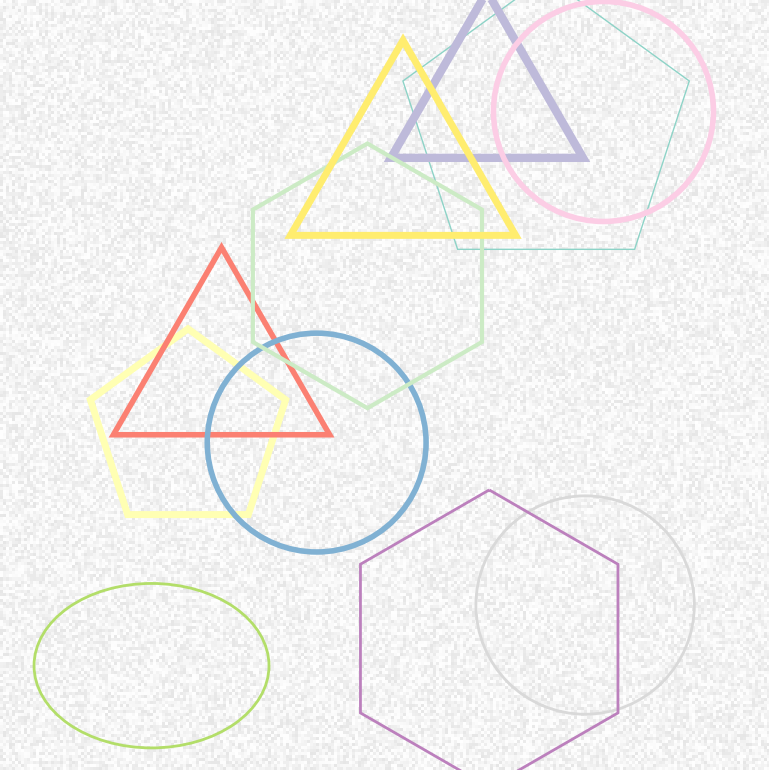[{"shape": "pentagon", "thickness": 0.5, "radius": 0.98, "center": [0.709, 0.834]}, {"shape": "pentagon", "thickness": 2.5, "radius": 0.67, "center": [0.244, 0.44]}, {"shape": "triangle", "thickness": 3, "radius": 0.72, "center": [0.632, 0.867]}, {"shape": "triangle", "thickness": 2, "radius": 0.81, "center": [0.288, 0.516]}, {"shape": "circle", "thickness": 2, "radius": 0.71, "center": [0.411, 0.425]}, {"shape": "oval", "thickness": 1, "radius": 0.76, "center": [0.197, 0.135]}, {"shape": "circle", "thickness": 2, "radius": 0.71, "center": [0.784, 0.855]}, {"shape": "circle", "thickness": 1, "radius": 0.71, "center": [0.76, 0.214]}, {"shape": "hexagon", "thickness": 1, "radius": 0.97, "center": [0.635, 0.171]}, {"shape": "hexagon", "thickness": 1.5, "radius": 0.86, "center": [0.477, 0.642]}, {"shape": "triangle", "thickness": 2.5, "radius": 0.84, "center": [0.523, 0.779]}]